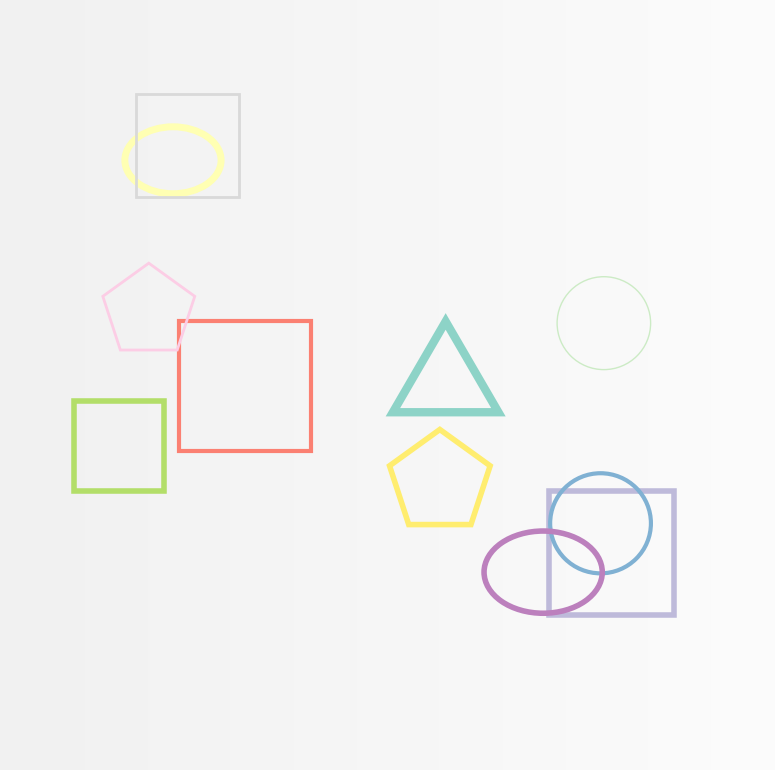[{"shape": "triangle", "thickness": 3, "radius": 0.39, "center": [0.575, 0.504]}, {"shape": "oval", "thickness": 2.5, "radius": 0.31, "center": [0.223, 0.792]}, {"shape": "square", "thickness": 2, "radius": 0.4, "center": [0.788, 0.282]}, {"shape": "square", "thickness": 1.5, "radius": 0.42, "center": [0.316, 0.499]}, {"shape": "circle", "thickness": 1.5, "radius": 0.33, "center": [0.775, 0.32]}, {"shape": "square", "thickness": 2, "radius": 0.29, "center": [0.154, 0.421]}, {"shape": "pentagon", "thickness": 1, "radius": 0.31, "center": [0.192, 0.596]}, {"shape": "square", "thickness": 1, "radius": 0.33, "center": [0.242, 0.811]}, {"shape": "oval", "thickness": 2, "radius": 0.38, "center": [0.701, 0.257]}, {"shape": "circle", "thickness": 0.5, "radius": 0.3, "center": [0.779, 0.58]}, {"shape": "pentagon", "thickness": 2, "radius": 0.34, "center": [0.568, 0.374]}]